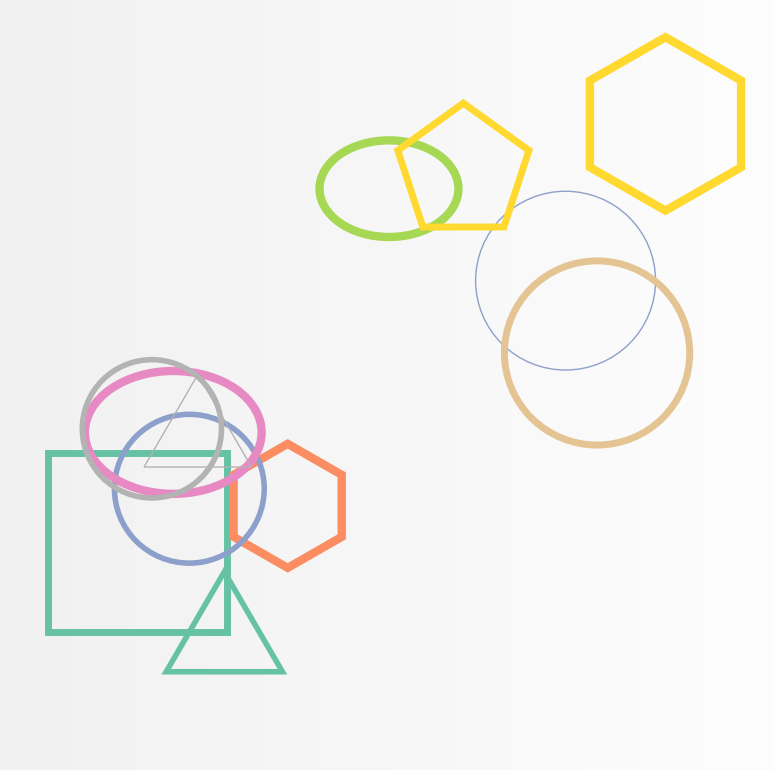[{"shape": "triangle", "thickness": 2, "radius": 0.43, "center": [0.289, 0.171]}, {"shape": "square", "thickness": 2.5, "radius": 0.58, "center": [0.178, 0.295]}, {"shape": "hexagon", "thickness": 3, "radius": 0.4, "center": [0.371, 0.343]}, {"shape": "circle", "thickness": 2, "radius": 0.48, "center": [0.244, 0.365]}, {"shape": "circle", "thickness": 0.5, "radius": 0.58, "center": [0.73, 0.636]}, {"shape": "oval", "thickness": 3, "radius": 0.57, "center": [0.224, 0.438]}, {"shape": "oval", "thickness": 3, "radius": 0.45, "center": [0.502, 0.755]}, {"shape": "pentagon", "thickness": 2.5, "radius": 0.44, "center": [0.598, 0.777]}, {"shape": "hexagon", "thickness": 3, "radius": 0.56, "center": [0.859, 0.839]}, {"shape": "circle", "thickness": 2.5, "radius": 0.6, "center": [0.77, 0.542]}, {"shape": "triangle", "thickness": 0.5, "radius": 0.4, "center": [0.255, 0.434]}, {"shape": "circle", "thickness": 2, "radius": 0.45, "center": [0.196, 0.443]}]